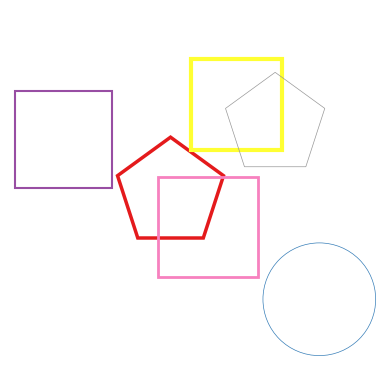[{"shape": "pentagon", "thickness": 2.5, "radius": 0.72, "center": [0.443, 0.499]}, {"shape": "circle", "thickness": 0.5, "radius": 0.73, "center": [0.829, 0.223]}, {"shape": "square", "thickness": 1.5, "radius": 0.63, "center": [0.165, 0.639]}, {"shape": "square", "thickness": 3, "radius": 0.59, "center": [0.614, 0.729]}, {"shape": "square", "thickness": 2, "radius": 0.65, "center": [0.54, 0.41]}, {"shape": "pentagon", "thickness": 0.5, "radius": 0.68, "center": [0.715, 0.677]}]